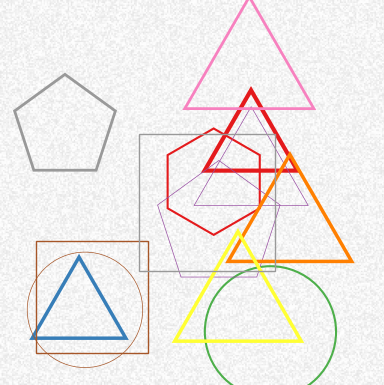[{"shape": "hexagon", "thickness": 1.5, "radius": 0.69, "center": [0.555, 0.528]}, {"shape": "triangle", "thickness": 3, "radius": 0.7, "center": [0.652, 0.626]}, {"shape": "triangle", "thickness": 2.5, "radius": 0.7, "center": [0.205, 0.192]}, {"shape": "circle", "thickness": 1.5, "radius": 0.85, "center": [0.702, 0.138]}, {"shape": "triangle", "thickness": 0.5, "radius": 0.86, "center": [0.652, 0.552]}, {"shape": "pentagon", "thickness": 0.5, "radius": 0.84, "center": [0.568, 0.416]}, {"shape": "triangle", "thickness": 2.5, "radius": 0.93, "center": [0.753, 0.414]}, {"shape": "triangle", "thickness": 2.5, "radius": 0.95, "center": [0.618, 0.209]}, {"shape": "square", "thickness": 1, "radius": 0.73, "center": [0.239, 0.228]}, {"shape": "circle", "thickness": 0.5, "radius": 0.75, "center": [0.221, 0.195]}, {"shape": "triangle", "thickness": 2, "radius": 0.97, "center": [0.648, 0.815]}, {"shape": "square", "thickness": 1, "radius": 0.89, "center": [0.537, 0.474]}, {"shape": "pentagon", "thickness": 2, "radius": 0.69, "center": [0.169, 0.669]}]